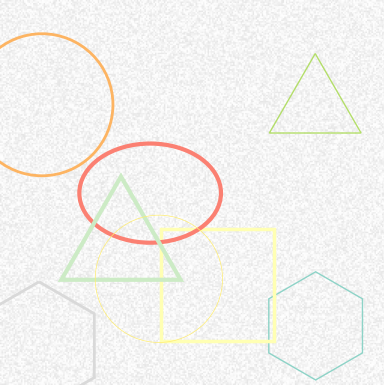[{"shape": "hexagon", "thickness": 1, "radius": 0.7, "center": [0.82, 0.154]}, {"shape": "square", "thickness": 2.5, "radius": 0.73, "center": [0.565, 0.259]}, {"shape": "oval", "thickness": 3, "radius": 0.92, "center": [0.39, 0.498]}, {"shape": "circle", "thickness": 2, "radius": 0.92, "center": [0.109, 0.728]}, {"shape": "triangle", "thickness": 1, "radius": 0.69, "center": [0.819, 0.723]}, {"shape": "hexagon", "thickness": 2, "radius": 0.83, "center": [0.101, 0.102]}, {"shape": "triangle", "thickness": 3, "radius": 0.89, "center": [0.314, 0.363]}, {"shape": "circle", "thickness": 0.5, "radius": 0.83, "center": [0.413, 0.276]}]